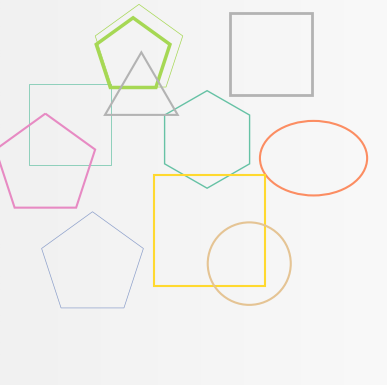[{"shape": "hexagon", "thickness": 1, "radius": 0.63, "center": [0.534, 0.638]}, {"shape": "square", "thickness": 0.5, "radius": 0.53, "center": [0.181, 0.677]}, {"shape": "oval", "thickness": 1.5, "radius": 0.69, "center": [0.809, 0.589]}, {"shape": "pentagon", "thickness": 0.5, "radius": 0.69, "center": [0.239, 0.312]}, {"shape": "pentagon", "thickness": 1.5, "radius": 0.68, "center": [0.117, 0.57]}, {"shape": "pentagon", "thickness": 2.5, "radius": 0.5, "center": [0.343, 0.854]}, {"shape": "pentagon", "thickness": 0.5, "radius": 0.59, "center": [0.359, 0.87]}, {"shape": "square", "thickness": 1.5, "radius": 0.72, "center": [0.54, 0.401]}, {"shape": "circle", "thickness": 1.5, "radius": 0.54, "center": [0.643, 0.315]}, {"shape": "triangle", "thickness": 1.5, "radius": 0.54, "center": [0.365, 0.756]}, {"shape": "square", "thickness": 2, "radius": 0.53, "center": [0.7, 0.859]}]